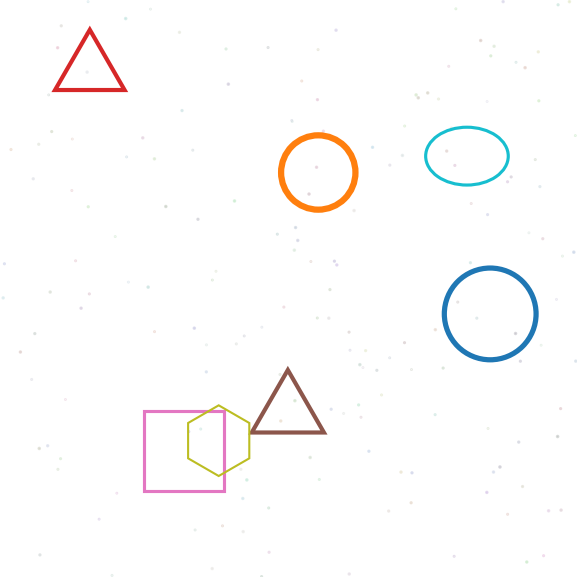[{"shape": "circle", "thickness": 2.5, "radius": 0.4, "center": [0.849, 0.456]}, {"shape": "circle", "thickness": 3, "radius": 0.32, "center": [0.551, 0.7]}, {"shape": "triangle", "thickness": 2, "radius": 0.35, "center": [0.156, 0.878]}, {"shape": "triangle", "thickness": 2, "radius": 0.36, "center": [0.498, 0.286]}, {"shape": "square", "thickness": 1.5, "radius": 0.35, "center": [0.319, 0.218]}, {"shape": "hexagon", "thickness": 1, "radius": 0.31, "center": [0.379, 0.236]}, {"shape": "oval", "thickness": 1.5, "radius": 0.36, "center": [0.809, 0.729]}]